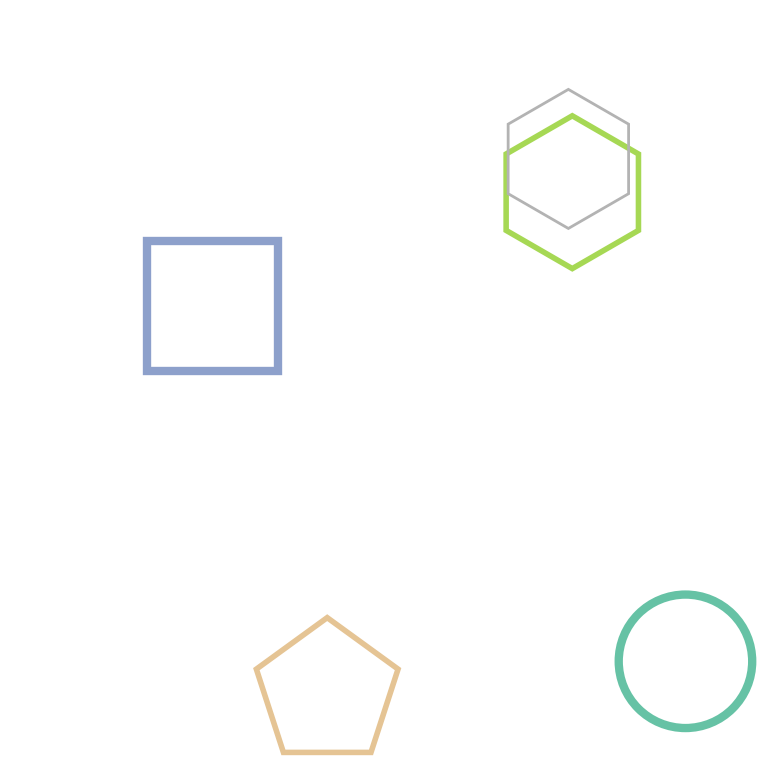[{"shape": "circle", "thickness": 3, "radius": 0.43, "center": [0.89, 0.141]}, {"shape": "square", "thickness": 3, "radius": 0.42, "center": [0.276, 0.603]}, {"shape": "hexagon", "thickness": 2, "radius": 0.5, "center": [0.743, 0.75]}, {"shape": "pentagon", "thickness": 2, "radius": 0.48, "center": [0.425, 0.101]}, {"shape": "hexagon", "thickness": 1, "radius": 0.45, "center": [0.738, 0.794]}]